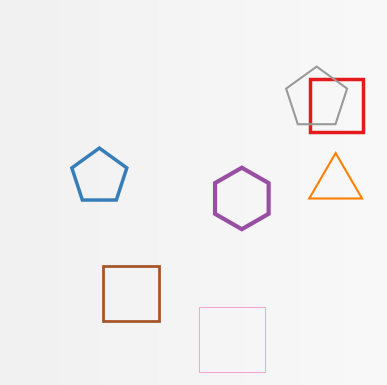[{"shape": "square", "thickness": 2.5, "radius": 0.35, "center": [0.868, 0.725]}, {"shape": "pentagon", "thickness": 2.5, "radius": 0.37, "center": [0.256, 0.541]}, {"shape": "hexagon", "thickness": 3, "radius": 0.4, "center": [0.624, 0.485]}, {"shape": "triangle", "thickness": 1.5, "radius": 0.39, "center": [0.866, 0.524]}, {"shape": "square", "thickness": 2, "radius": 0.36, "center": [0.338, 0.237]}, {"shape": "square", "thickness": 0.5, "radius": 0.43, "center": [0.599, 0.119]}, {"shape": "pentagon", "thickness": 1.5, "radius": 0.41, "center": [0.817, 0.744]}]